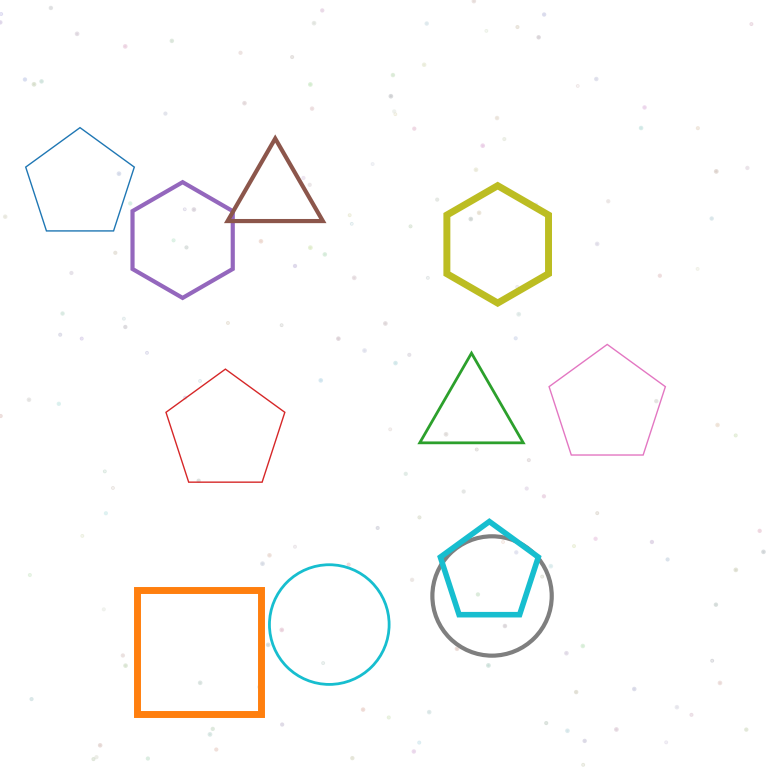[{"shape": "pentagon", "thickness": 0.5, "radius": 0.37, "center": [0.104, 0.76]}, {"shape": "square", "thickness": 2.5, "radius": 0.4, "center": [0.258, 0.153]}, {"shape": "triangle", "thickness": 1, "radius": 0.39, "center": [0.612, 0.464]}, {"shape": "pentagon", "thickness": 0.5, "radius": 0.41, "center": [0.293, 0.439]}, {"shape": "hexagon", "thickness": 1.5, "radius": 0.38, "center": [0.237, 0.688]}, {"shape": "triangle", "thickness": 1.5, "radius": 0.36, "center": [0.357, 0.749]}, {"shape": "pentagon", "thickness": 0.5, "radius": 0.4, "center": [0.789, 0.473]}, {"shape": "circle", "thickness": 1.5, "radius": 0.39, "center": [0.639, 0.226]}, {"shape": "hexagon", "thickness": 2.5, "radius": 0.38, "center": [0.646, 0.683]}, {"shape": "circle", "thickness": 1, "radius": 0.39, "center": [0.428, 0.189]}, {"shape": "pentagon", "thickness": 2, "radius": 0.33, "center": [0.636, 0.256]}]